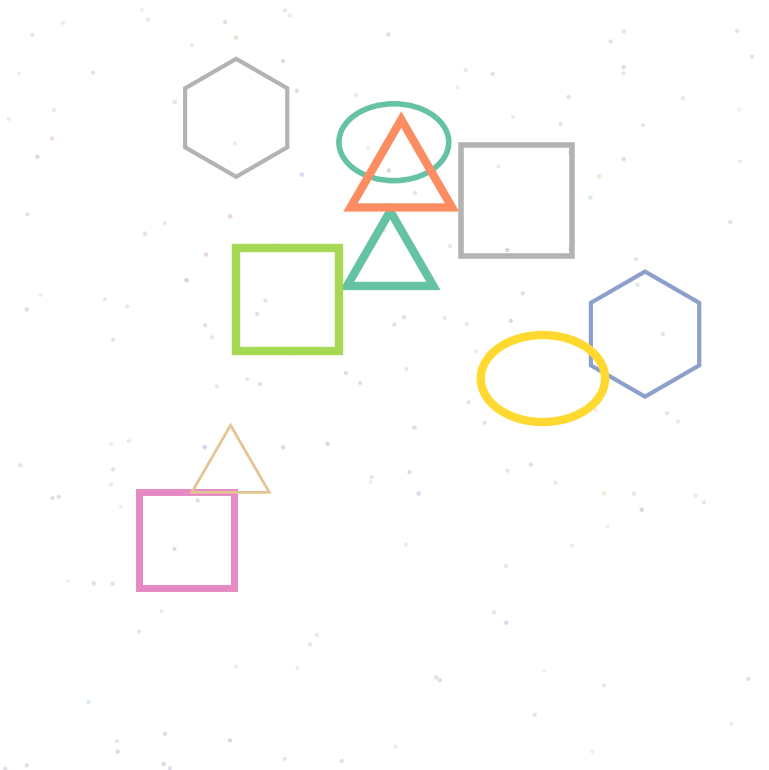[{"shape": "oval", "thickness": 2, "radius": 0.36, "center": [0.511, 0.815]}, {"shape": "triangle", "thickness": 3, "radius": 0.32, "center": [0.507, 0.661]}, {"shape": "triangle", "thickness": 3, "radius": 0.38, "center": [0.521, 0.769]}, {"shape": "hexagon", "thickness": 1.5, "radius": 0.41, "center": [0.838, 0.566]}, {"shape": "square", "thickness": 2.5, "radius": 0.31, "center": [0.242, 0.299]}, {"shape": "square", "thickness": 3, "radius": 0.33, "center": [0.373, 0.611]}, {"shape": "oval", "thickness": 3, "radius": 0.4, "center": [0.705, 0.508]}, {"shape": "triangle", "thickness": 1, "radius": 0.29, "center": [0.299, 0.39]}, {"shape": "square", "thickness": 2, "radius": 0.36, "center": [0.67, 0.739]}, {"shape": "hexagon", "thickness": 1.5, "radius": 0.38, "center": [0.307, 0.847]}]